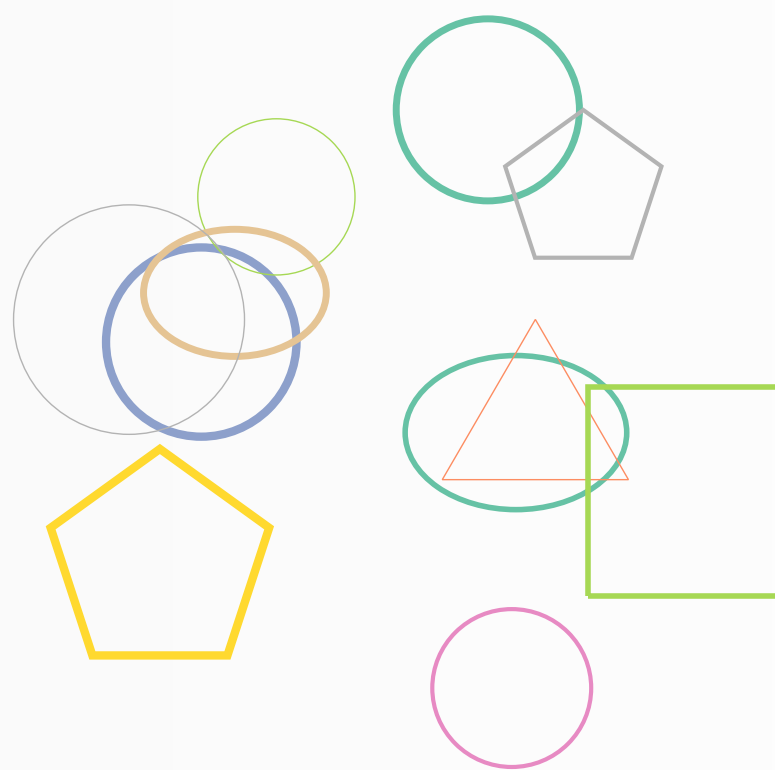[{"shape": "oval", "thickness": 2, "radius": 0.71, "center": [0.666, 0.438]}, {"shape": "circle", "thickness": 2.5, "radius": 0.59, "center": [0.629, 0.857]}, {"shape": "triangle", "thickness": 0.5, "radius": 0.69, "center": [0.691, 0.446]}, {"shape": "circle", "thickness": 3, "radius": 0.61, "center": [0.26, 0.556]}, {"shape": "circle", "thickness": 1.5, "radius": 0.51, "center": [0.66, 0.106]}, {"shape": "square", "thickness": 2, "radius": 0.68, "center": [0.894, 0.362]}, {"shape": "circle", "thickness": 0.5, "radius": 0.51, "center": [0.357, 0.744]}, {"shape": "pentagon", "thickness": 3, "radius": 0.74, "center": [0.206, 0.269]}, {"shape": "oval", "thickness": 2.5, "radius": 0.59, "center": [0.303, 0.62]}, {"shape": "pentagon", "thickness": 1.5, "radius": 0.53, "center": [0.753, 0.751]}, {"shape": "circle", "thickness": 0.5, "radius": 0.75, "center": [0.166, 0.585]}]